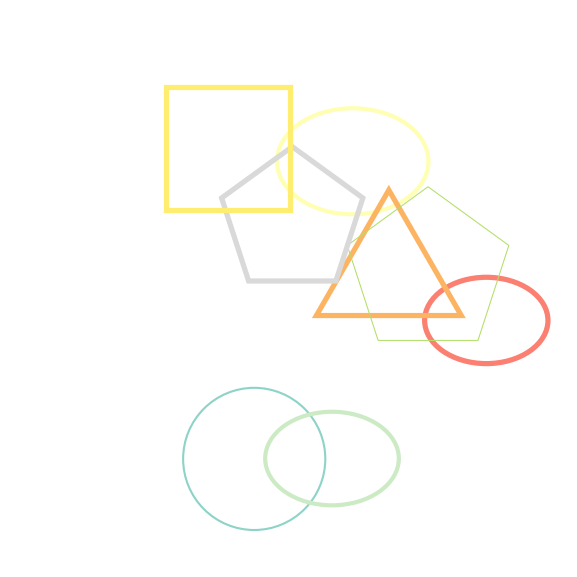[{"shape": "circle", "thickness": 1, "radius": 0.62, "center": [0.44, 0.204]}, {"shape": "oval", "thickness": 2, "radius": 0.66, "center": [0.611, 0.72]}, {"shape": "oval", "thickness": 2.5, "radius": 0.53, "center": [0.842, 0.444]}, {"shape": "triangle", "thickness": 2.5, "radius": 0.72, "center": [0.673, 0.525]}, {"shape": "pentagon", "thickness": 0.5, "radius": 0.74, "center": [0.741, 0.529]}, {"shape": "pentagon", "thickness": 2.5, "radius": 0.64, "center": [0.506, 0.617]}, {"shape": "oval", "thickness": 2, "radius": 0.58, "center": [0.575, 0.205]}, {"shape": "square", "thickness": 2.5, "radius": 0.54, "center": [0.396, 0.742]}]